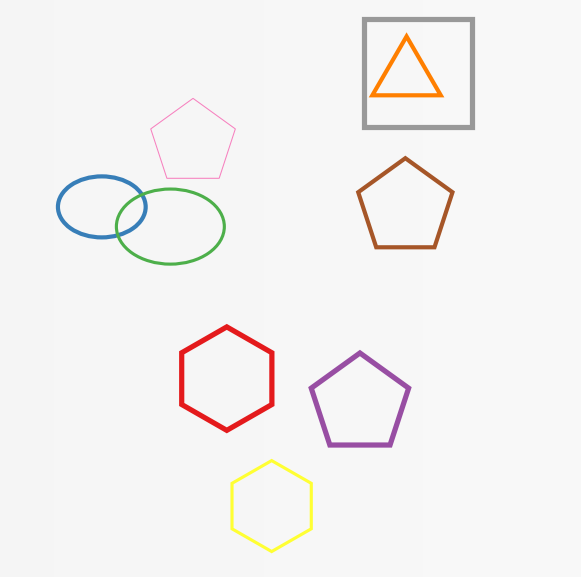[{"shape": "hexagon", "thickness": 2.5, "radius": 0.45, "center": [0.39, 0.344]}, {"shape": "oval", "thickness": 2, "radius": 0.38, "center": [0.175, 0.641]}, {"shape": "oval", "thickness": 1.5, "radius": 0.46, "center": [0.293, 0.607]}, {"shape": "pentagon", "thickness": 2.5, "radius": 0.44, "center": [0.619, 0.3]}, {"shape": "triangle", "thickness": 2, "radius": 0.34, "center": [0.699, 0.868]}, {"shape": "hexagon", "thickness": 1.5, "radius": 0.39, "center": [0.467, 0.123]}, {"shape": "pentagon", "thickness": 2, "radius": 0.43, "center": [0.697, 0.64]}, {"shape": "pentagon", "thickness": 0.5, "radius": 0.38, "center": [0.332, 0.752]}, {"shape": "square", "thickness": 2.5, "radius": 0.47, "center": [0.719, 0.874]}]